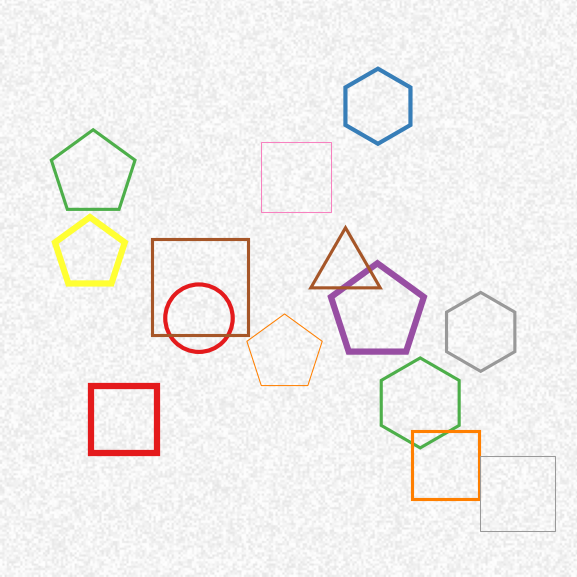[{"shape": "circle", "thickness": 2, "radius": 0.29, "center": [0.345, 0.448]}, {"shape": "square", "thickness": 3, "radius": 0.29, "center": [0.215, 0.273]}, {"shape": "hexagon", "thickness": 2, "radius": 0.33, "center": [0.654, 0.815]}, {"shape": "pentagon", "thickness": 1.5, "radius": 0.38, "center": [0.161, 0.698]}, {"shape": "hexagon", "thickness": 1.5, "radius": 0.39, "center": [0.728, 0.301]}, {"shape": "pentagon", "thickness": 3, "radius": 0.42, "center": [0.654, 0.459]}, {"shape": "square", "thickness": 1.5, "radius": 0.29, "center": [0.772, 0.194]}, {"shape": "pentagon", "thickness": 0.5, "radius": 0.34, "center": [0.493, 0.387]}, {"shape": "pentagon", "thickness": 3, "radius": 0.32, "center": [0.156, 0.56]}, {"shape": "triangle", "thickness": 1.5, "radius": 0.35, "center": [0.598, 0.535]}, {"shape": "square", "thickness": 1.5, "radius": 0.42, "center": [0.346, 0.503]}, {"shape": "square", "thickness": 0.5, "radius": 0.3, "center": [0.513, 0.693]}, {"shape": "hexagon", "thickness": 1.5, "radius": 0.34, "center": [0.832, 0.424]}, {"shape": "square", "thickness": 0.5, "radius": 0.32, "center": [0.896, 0.145]}]